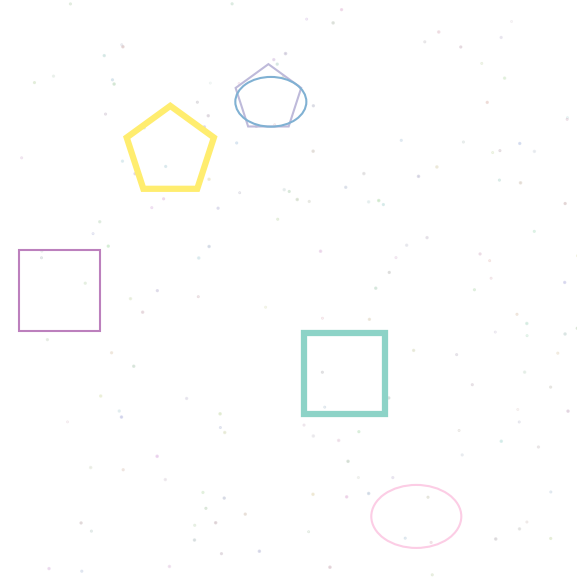[{"shape": "square", "thickness": 3, "radius": 0.35, "center": [0.596, 0.353]}, {"shape": "pentagon", "thickness": 1, "radius": 0.3, "center": [0.465, 0.828]}, {"shape": "oval", "thickness": 1, "radius": 0.31, "center": [0.469, 0.823]}, {"shape": "oval", "thickness": 1, "radius": 0.39, "center": [0.721, 0.105]}, {"shape": "square", "thickness": 1, "radius": 0.35, "center": [0.103, 0.497]}, {"shape": "pentagon", "thickness": 3, "radius": 0.4, "center": [0.295, 0.736]}]